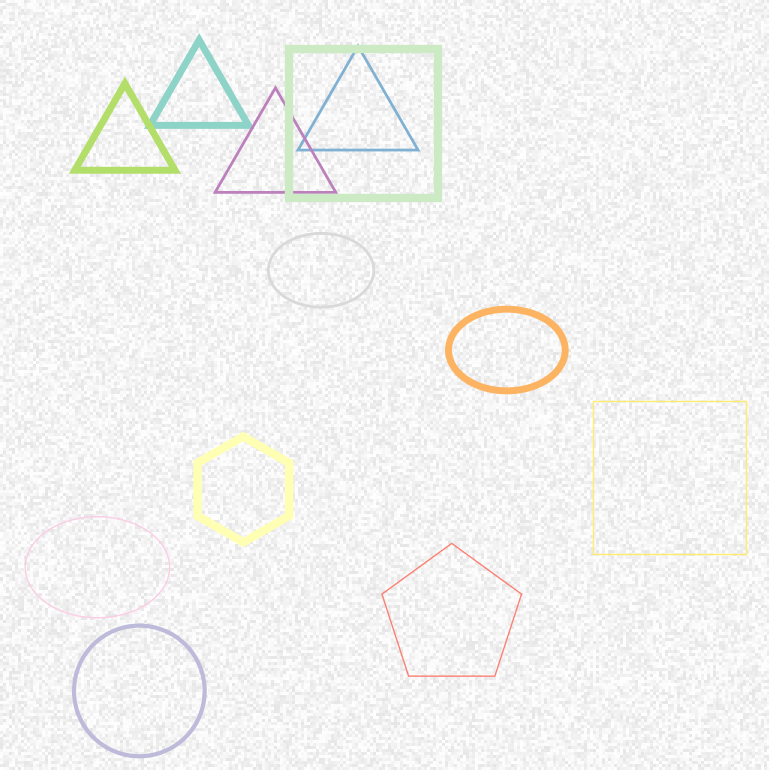[{"shape": "triangle", "thickness": 2.5, "radius": 0.37, "center": [0.259, 0.874]}, {"shape": "hexagon", "thickness": 3, "radius": 0.34, "center": [0.316, 0.364]}, {"shape": "circle", "thickness": 1.5, "radius": 0.42, "center": [0.181, 0.103]}, {"shape": "pentagon", "thickness": 0.5, "radius": 0.48, "center": [0.587, 0.199]}, {"shape": "triangle", "thickness": 1, "radius": 0.45, "center": [0.465, 0.85]}, {"shape": "oval", "thickness": 2.5, "radius": 0.38, "center": [0.658, 0.545]}, {"shape": "triangle", "thickness": 2.5, "radius": 0.38, "center": [0.162, 0.816]}, {"shape": "oval", "thickness": 0.5, "radius": 0.47, "center": [0.127, 0.263]}, {"shape": "oval", "thickness": 1, "radius": 0.34, "center": [0.417, 0.649]}, {"shape": "triangle", "thickness": 1, "radius": 0.45, "center": [0.358, 0.795]}, {"shape": "square", "thickness": 3, "radius": 0.48, "center": [0.472, 0.84]}, {"shape": "square", "thickness": 0.5, "radius": 0.5, "center": [0.869, 0.38]}]